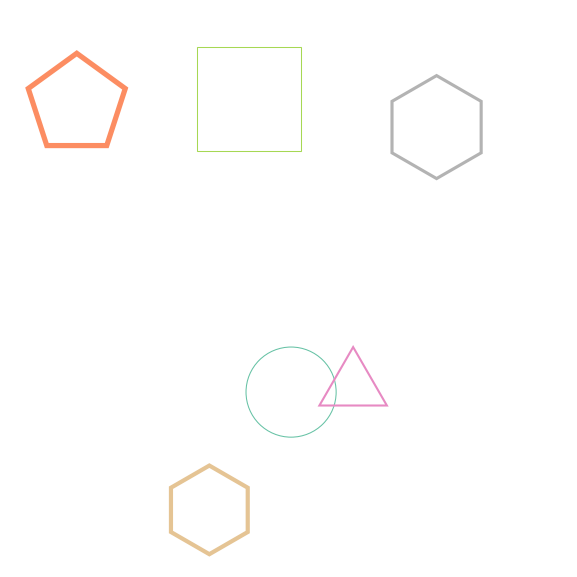[{"shape": "circle", "thickness": 0.5, "radius": 0.39, "center": [0.504, 0.32]}, {"shape": "pentagon", "thickness": 2.5, "radius": 0.44, "center": [0.133, 0.819]}, {"shape": "triangle", "thickness": 1, "radius": 0.34, "center": [0.611, 0.331]}, {"shape": "square", "thickness": 0.5, "radius": 0.45, "center": [0.431, 0.828]}, {"shape": "hexagon", "thickness": 2, "radius": 0.38, "center": [0.363, 0.116]}, {"shape": "hexagon", "thickness": 1.5, "radius": 0.45, "center": [0.756, 0.779]}]